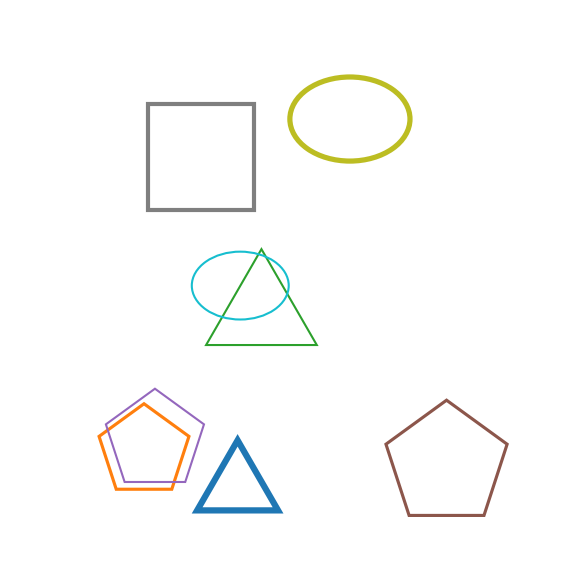[{"shape": "triangle", "thickness": 3, "radius": 0.4, "center": [0.411, 0.156]}, {"shape": "pentagon", "thickness": 1.5, "radius": 0.41, "center": [0.249, 0.218]}, {"shape": "triangle", "thickness": 1, "radius": 0.55, "center": [0.453, 0.457]}, {"shape": "pentagon", "thickness": 1, "radius": 0.45, "center": [0.268, 0.237]}, {"shape": "pentagon", "thickness": 1.5, "radius": 0.55, "center": [0.773, 0.196]}, {"shape": "square", "thickness": 2, "radius": 0.46, "center": [0.348, 0.728]}, {"shape": "oval", "thickness": 2.5, "radius": 0.52, "center": [0.606, 0.793]}, {"shape": "oval", "thickness": 1, "radius": 0.42, "center": [0.416, 0.505]}]